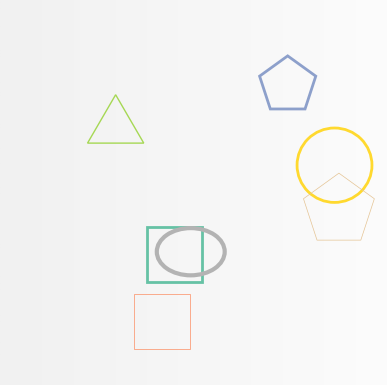[{"shape": "square", "thickness": 2, "radius": 0.36, "center": [0.45, 0.339]}, {"shape": "square", "thickness": 0.5, "radius": 0.36, "center": [0.417, 0.165]}, {"shape": "pentagon", "thickness": 2, "radius": 0.38, "center": [0.742, 0.779]}, {"shape": "triangle", "thickness": 1, "radius": 0.42, "center": [0.298, 0.67]}, {"shape": "circle", "thickness": 2, "radius": 0.48, "center": [0.863, 0.571]}, {"shape": "pentagon", "thickness": 0.5, "radius": 0.48, "center": [0.875, 0.454]}, {"shape": "oval", "thickness": 3, "radius": 0.44, "center": [0.492, 0.346]}]